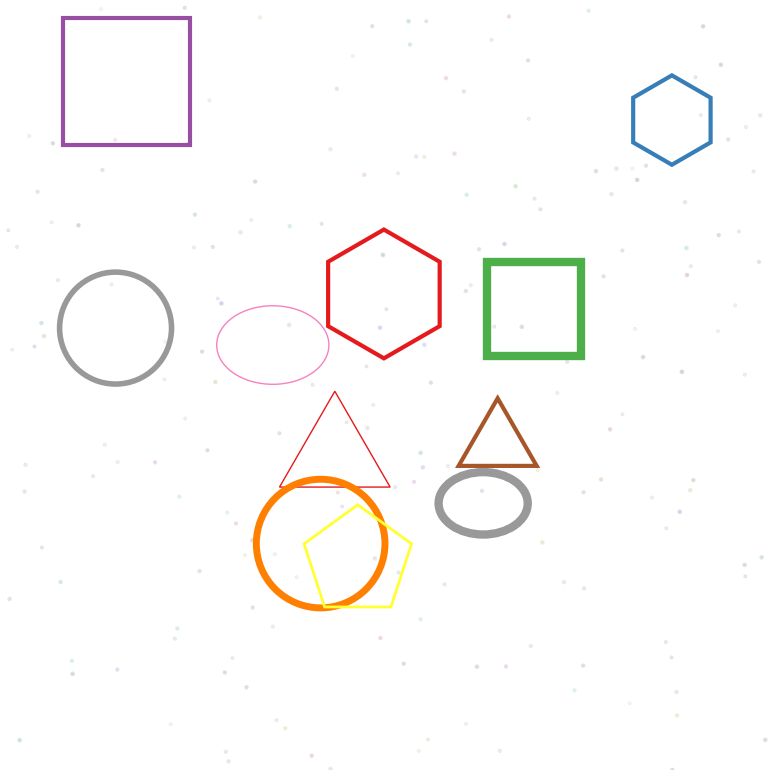[{"shape": "hexagon", "thickness": 1.5, "radius": 0.42, "center": [0.499, 0.618]}, {"shape": "triangle", "thickness": 0.5, "radius": 0.41, "center": [0.435, 0.409]}, {"shape": "hexagon", "thickness": 1.5, "radius": 0.29, "center": [0.873, 0.844]}, {"shape": "square", "thickness": 3, "radius": 0.31, "center": [0.693, 0.599]}, {"shape": "square", "thickness": 1.5, "radius": 0.41, "center": [0.164, 0.894]}, {"shape": "circle", "thickness": 2.5, "radius": 0.42, "center": [0.416, 0.294]}, {"shape": "pentagon", "thickness": 1, "radius": 0.37, "center": [0.465, 0.271]}, {"shape": "triangle", "thickness": 1.5, "radius": 0.29, "center": [0.646, 0.424]}, {"shape": "oval", "thickness": 0.5, "radius": 0.36, "center": [0.354, 0.552]}, {"shape": "oval", "thickness": 3, "radius": 0.29, "center": [0.627, 0.346]}, {"shape": "circle", "thickness": 2, "radius": 0.36, "center": [0.15, 0.574]}]